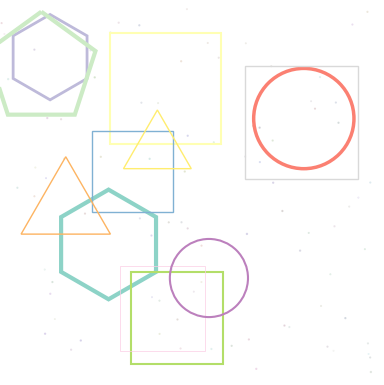[{"shape": "hexagon", "thickness": 3, "radius": 0.71, "center": [0.282, 0.365]}, {"shape": "square", "thickness": 1.5, "radius": 0.72, "center": [0.429, 0.77]}, {"shape": "hexagon", "thickness": 2, "radius": 0.55, "center": [0.13, 0.852]}, {"shape": "circle", "thickness": 2.5, "radius": 0.65, "center": [0.789, 0.692]}, {"shape": "square", "thickness": 1, "radius": 0.52, "center": [0.344, 0.554]}, {"shape": "triangle", "thickness": 1, "radius": 0.67, "center": [0.171, 0.459]}, {"shape": "square", "thickness": 1.5, "radius": 0.6, "center": [0.459, 0.174]}, {"shape": "square", "thickness": 0.5, "radius": 0.55, "center": [0.421, 0.198]}, {"shape": "square", "thickness": 1, "radius": 0.73, "center": [0.782, 0.683]}, {"shape": "circle", "thickness": 1.5, "radius": 0.51, "center": [0.543, 0.278]}, {"shape": "pentagon", "thickness": 3, "radius": 0.74, "center": [0.107, 0.822]}, {"shape": "triangle", "thickness": 1, "radius": 0.51, "center": [0.409, 0.613]}]